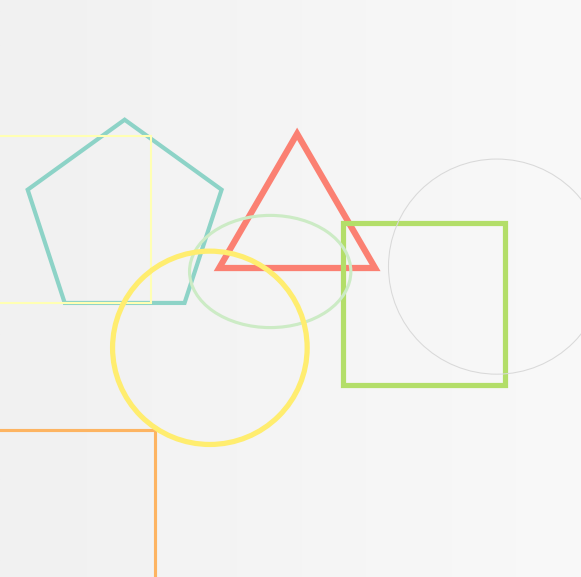[{"shape": "pentagon", "thickness": 2, "radius": 0.88, "center": [0.214, 0.616]}, {"shape": "square", "thickness": 1, "radius": 0.72, "center": [0.115, 0.619]}, {"shape": "triangle", "thickness": 3, "radius": 0.77, "center": [0.511, 0.613]}, {"shape": "square", "thickness": 1.5, "radius": 0.73, "center": [0.121, 0.109]}, {"shape": "square", "thickness": 2.5, "radius": 0.7, "center": [0.73, 0.472]}, {"shape": "circle", "thickness": 0.5, "radius": 0.93, "center": [0.855, 0.537]}, {"shape": "oval", "thickness": 1.5, "radius": 0.69, "center": [0.465, 0.529]}, {"shape": "circle", "thickness": 2.5, "radius": 0.84, "center": [0.361, 0.397]}]